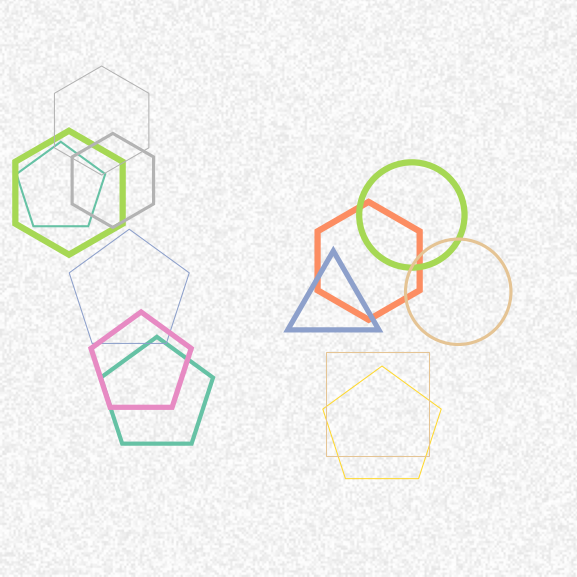[{"shape": "pentagon", "thickness": 2, "radius": 0.51, "center": [0.272, 0.314]}, {"shape": "pentagon", "thickness": 1, "radius": 0.4, "center": [0.105, 0.673]}, {"shape": "hexagon", "thickness": 3, "radius": 0.51, "center": [0.638, 0.548]}, {"shape": "pentagon", "thickness": 0.5, "radius": 0.55, "center": [0.224, 0.493]}, {"shape": "triangle", "thickness": 2.5, "radius": 0.46, "center": [0.577, 0.474]}, {"shape": "pentagon", "thickness": 2.5, "radius": 0.46, "center": [0.244, 0.368]}, {"shape": "circle", "thickness": 3, "radius": 0.46, "center": [0.713, 0.627]}, {"shape": "hexagon", "thickness": 3, "radius": 0.54, "center": [0.119, 0.665]}, {"shape": "pentagon", "thickness": 0.5, "radius": 0.54, "center": [0.661, 0.258]}, {"shape": "circle", "thickness": 1.5, "radius": 0.46, "center": [0.793, 0.494]}, {"shape": "square", "thickness": 0.5, "radius": 0.45, "center": [0.654, 0.299]}, {"shape": "hexagon", "thickness": 1.5, "radius": 0.41, "center": [0.195, 0.687]}, {"shape": "hexagon", "thickness": 0.5, "radius": 0.47, "center": [0.176, 0.79]}]